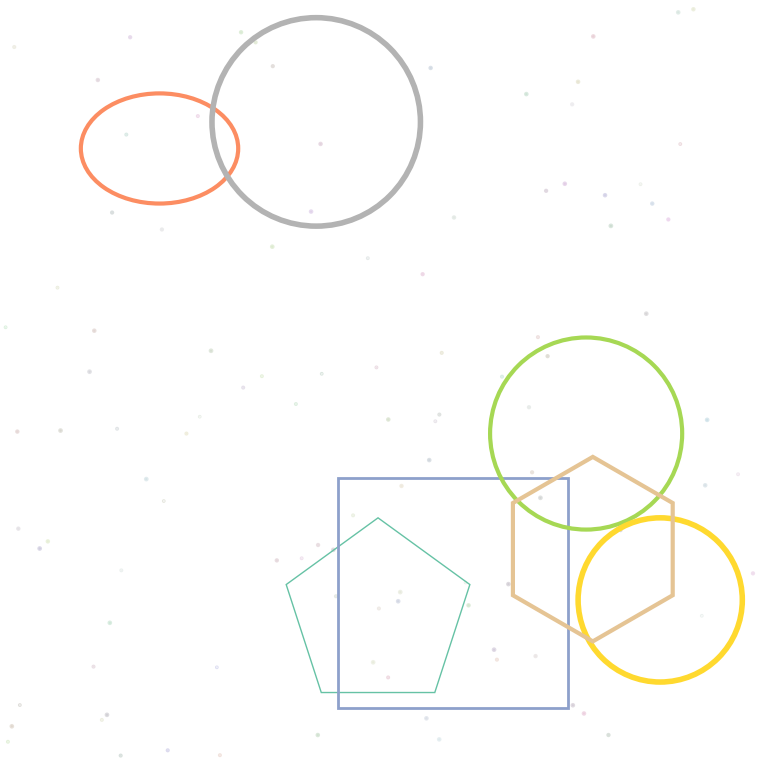[{"shape": "pentagon", "thickness": 0.5, "radius": 0.63, "center": [0.491, 0.202]}, {"shape": "oval", "thickness": 1.5, "radius": 0.51, "center": [0.207, 0.807]}, {"shape": "square", "thickness": 1, "radius": 0.75, "center": [0.588, 0.229]}, {"shape": "circle", "thickness": 1.5, "radius": 0.62, "center": [0.761, 0.437]}, {"shape": "circle", "thickness": 2, "radius": 0.53, "center": [0.857, 0.221]}, {"shape": "hexagon", "thickness": 1.5, "radius": 0.6, "center": [0.77, 0.287]}, {"shape": "circle", "thickness": 2, "radius": 0.68, "center": [0.411, 0.842]}]